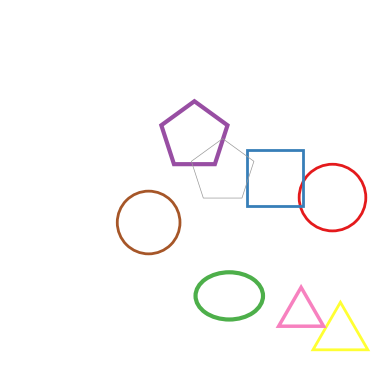[{"shape": "circle", "thickness": 2, "radius": 0.43, "center": [0.864, 0.487]}, {"shape": "square", "thickness": 2, "radius": 0.36, "center": [0.714, 0.539]}, {"shape": "oval", "thickness": 3, "radius": 0.44, "center": [0.596, 0.231]}, {"shape": "pentagon", "thickness": 3, "radius": 0.45, "center": [0.505, 0.647]}, {"shape": "triangle", "thickness": 2, "radius": 0.41, "center": [0.884, 0.133]}, {"shape": "circle", "thickness": 2, "radius": 0.41, "center": [0.386, 0.422]}, {"shape": "triangle", "thickness": 2.5, "radius": 0.34, "center": [0.782, 0.186]}, {"shape": "pentagon", "thickness": 0.5, "radius": 0.43, "center": [0.578, 0.555]}]